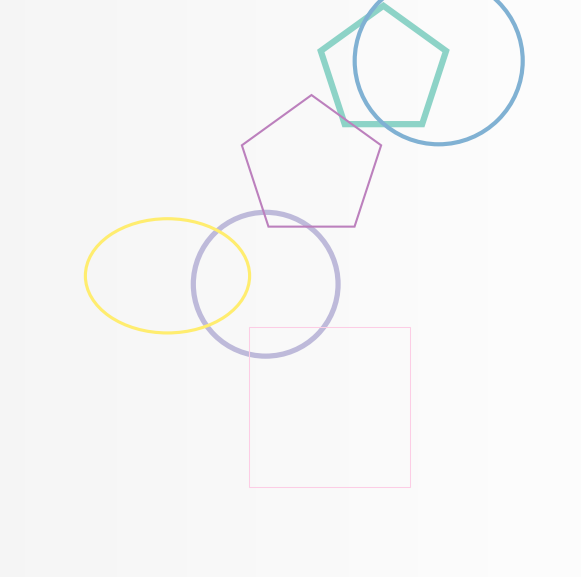[{"shape": "pentagon", "thickness": 3, "radius": 0.57, "center": [0.66, 0.876]}, {"shape": "circle", "thickness": 2.5, "radius": 0.62, "center": [0.457, 0.507]}, {"shape": "circle", "thickness": 2, "radius": 0.72, "center": [0.755, 0.894]}, {"shape": "square", "thickness": 0.5, "radius": 0.69, "center": [0.567, 0.294]}, {"shape": "pentagon", "thickness": 1, "radius": 0.63, "center": [0.536, 0.709]}, {"shape": "oval", "thickness": 1.5, "radius": 0.71, "center": [0.288, 0.521]}]